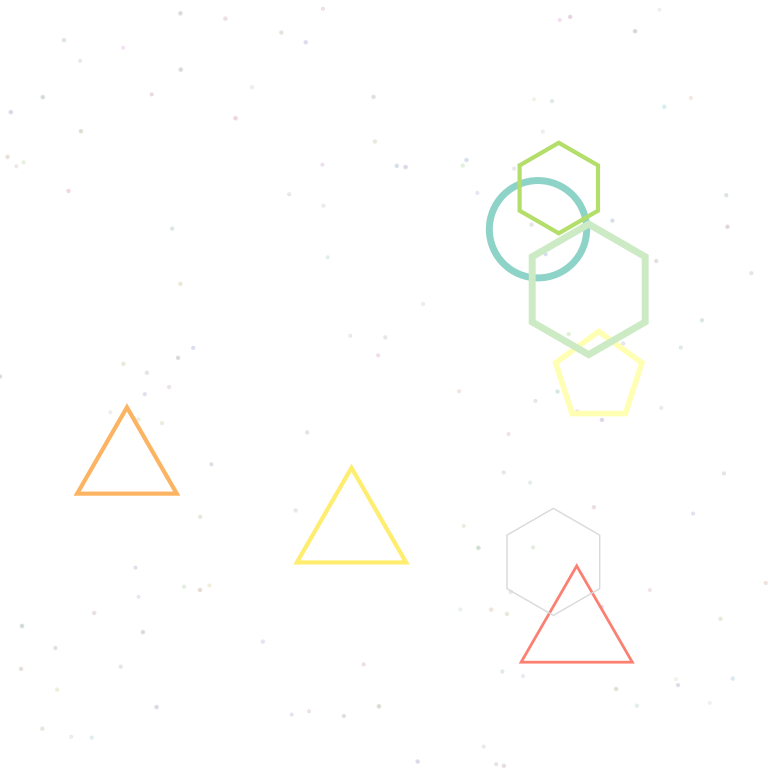[{"shape": "circle", "thickness": 2.5, "radius": 0.32, "center": [0.699, 0.702]}, {"shape": "pentagon", "thickness": 2, "radius": 0.29, "center": [0.778, 0.511]}, {"shape": "triangle", "thickness": 1, "radius": 0.42, "center": [0.749, 0.182]}, {"shape": "triangle", "thickness": 1.5, "radius": 0.37, "center": [0.165, 0.396]}, {"shape": "hexagon", "thickness": 1.5, "radius": 0.29, "center": [0.726, 0.756]}, {"shape": "hexagon", "thickness": 0.5, "radius": 0.35, "center": [0.719, 0.27]}, {"shape": "hexagon", "thickness": 2.5, "radius": 0.42, "center": [0.765, 0.624]}, {"shape": "triangle", "thickness": 1.5, "radius": 0.41, "center": [0.456, 0.311]}]